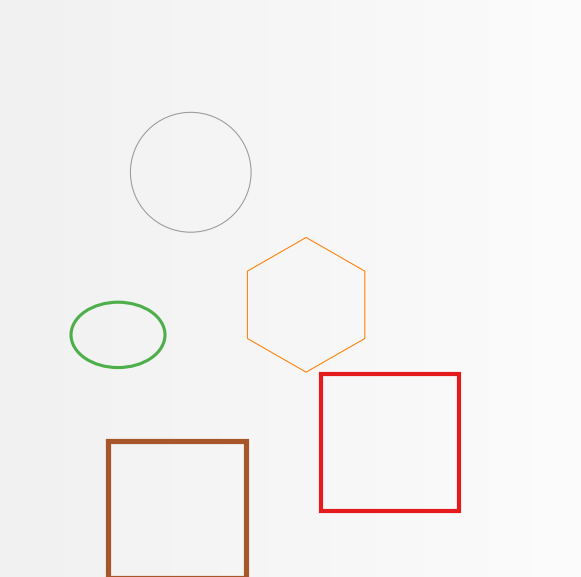[{"shape": "square", "thickness": 2, "radius": 0.59, "center": [0.671, 0.233]}, {"shape": "oval", "thickness": 1.5, "radius": 0.4, "center": [0.203, 0.419]}, {"shape": "hexagon", "thickness": 0.5, "radius": 0.58, "center": [0.527, 0.471]}, {"shape": "square", "thickness": 2.5, "radius": 0.59, "center": [0.304, 0.117]}, {"shape": "circle", "thickness": 0.5, "radius": 0.52, "center": [0.328, 0.701]}]